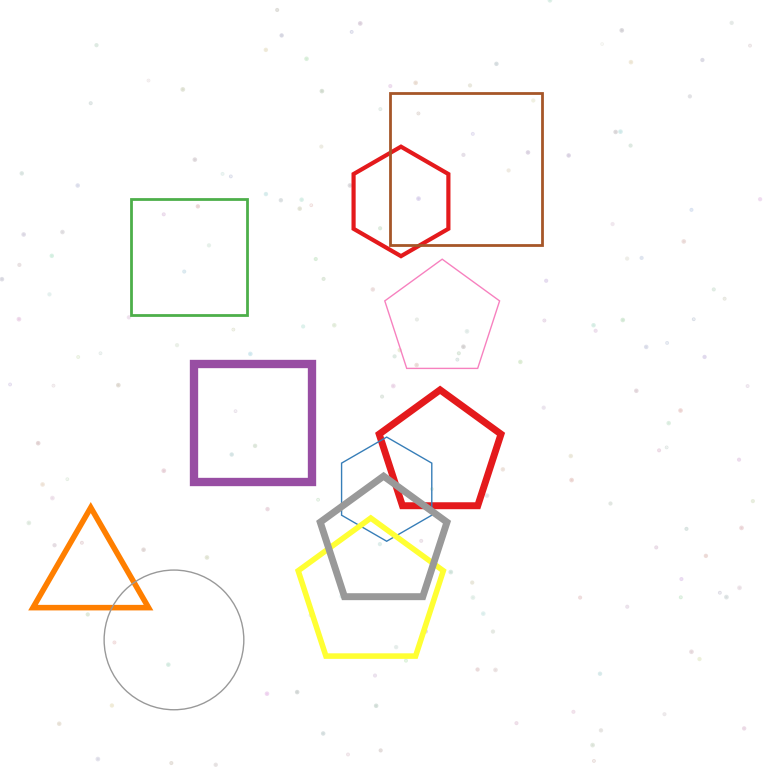[{"shape": "pentagon", "thickness": 2.5, "radius": 0.42, "center": [0.572, 0.41]}, {"shape": "hexagon", "thickness": 1.5, "radius": 0.36, "center": [0.521, 0.738]}, {"shape": "hexagon", "thickness": 0.5, "radius": 0.34, "center": [0.502, 0.365]}, {"shape": "square", "thickness": 1, "radius": 0.38, "center": [0.245, 0.666]}, {"shape": "square", "thickness": 3, "radius": 0.38, "center": [0.328, 0.45]}, {"shape": "triangle", "thickness": 2, "radius": 0.43, "center": [0.118, 0.254]}, {"shape": "pentagon", "thickness": 2, "radius": 0.5, "center": [0.482, 0.228]}, {"shape": "square", "thickness": 1, "radius": 0.49, "center": [0.606, 0.78]}, {"shape": "pentagon", "thickness": 0.5, "radius": 0.39, "center": [0.574, 0.585]}, {"shape": "pentagon", "thickness": 2.5, "radius": 0.43, "center": [0.498, 0.295]}, {"shape": "circle", "thickness": 0.5, "radius": 0.45, "center": [0.226, 0.169]}]